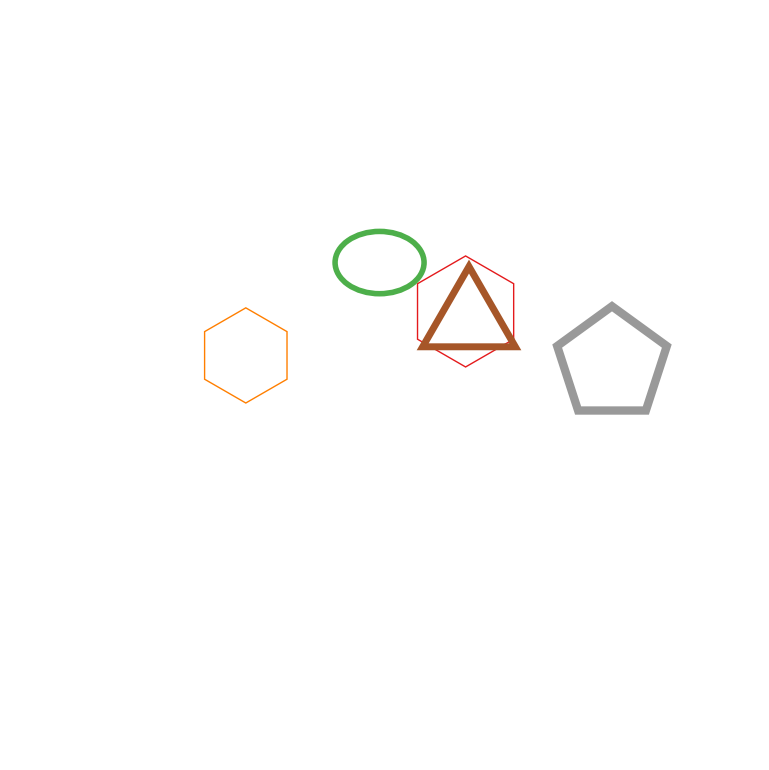[{"shape": "hexagon", "thickness": 0.5, "radius": 0.36, "center": [0.605, 0.596]}, {"shape": "oval", "thickness": 2, "radius": 0.29, "center": [0.493, 0.659]}, {"shape": "hexagon", "thickness": 0.5, "radius": 0.31, "center": [0.319, 0.538]}, {"shape": "triangle", "thickness": 2.5, "radius": 0.35, "center": [0.609, 0.584]}, {"shape": "pentagon", "thickness": 3, "radius": 0.37, "center": [0.795, 0.527]}]